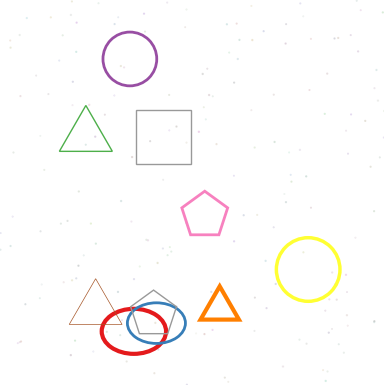[{"shape": "oval", "thickness": 3, "radius": 0.42, "center": [0.348, 0.139]}, {"shape": "oval", "thickness": 2, "radius": 0.38, "center": [0.406, 0.161]}, {"shape": "triangle", "thickness": 1, "radius": 0.4, "center": [0.223, 0.647]}, {"shape": "circle", "thickness": 2, "radius": 0.35, "center": [0.337, 0.847]}, {"shape": "triangle", "thickness": 3, "radius": 0.29, "center": [0.571, 0.199]}, {"shape": "circle", "thickness": 2.5, "radius": 0.41, "center": [0.8, 0.3]}, {"shape": "triangle", "thickness": 0.5, "radius": 0.4, "center": [0.248, 0.197]}, {"shape": "pentagon", "thickness": 2, "radius": 0.31, "center": [0.532, 0.441]}, {"shape": "pentagon", "thickness": 1, "radius": 0.31, "center": [0.399, 0.184]}, {"shape": "square", "thickness": 1, "radius": 0.35, "center": [0.425, 0.644]}]